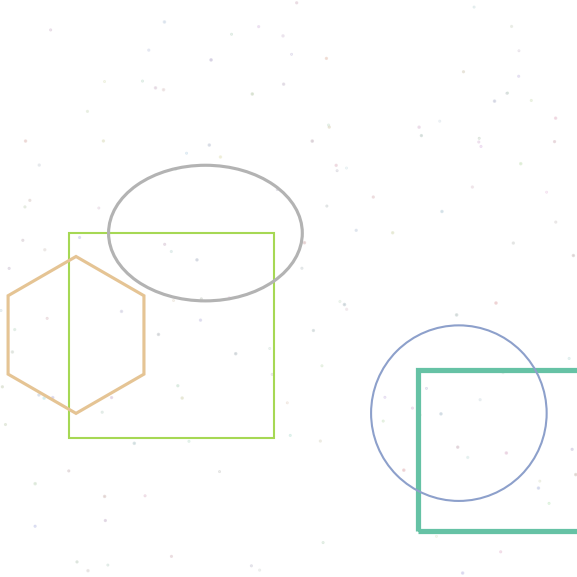[{"shape": "square", "thickness": 2.5, "radius": 0.7, "center": [0.863, 0.219]}, {"shape": "circle", "thickness": 1, "radius": 0.76, "center": [0.795, 0.284]}, {"shape": "square", "thickness": 1, "radius": 0.89, "center": [0.297, 0.418]}, {"shape": "hexagon", "thickness": 1.5, "radius": 0.68, "center": [0.132, 0.419]}, {"shape": "oval", "thickness": 1.5, "radius": 0.84, "center": [0.356, 0.596]}]